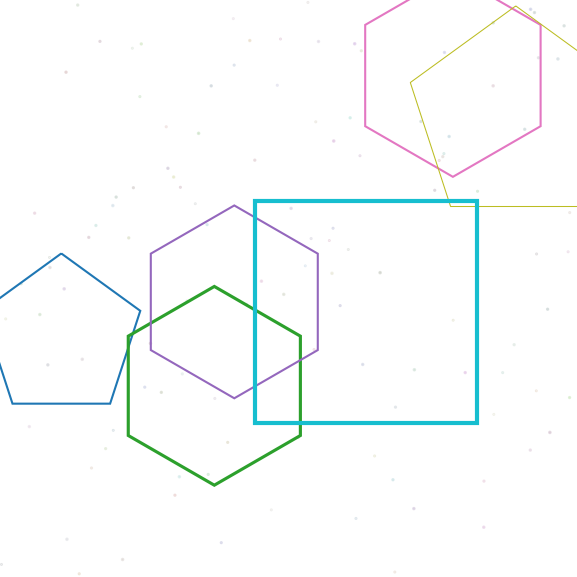[{"shape": "pentagon", "thickness": 1, "radius": 0.72, "center": [0.106, 0.416]}, {"shape": "hexagon", "thickness": 1.5, "radius": 0.86, "center": [0.371, 0.331]}, {"shape": "hexagon", "thickness": 1, "radius": 0.83, "center": [0.406, 0.476]}, {"shape": "hexagon", "thickness": 1, "radius": 0.88, "center": [0.784, 0.868]}, {"shape": "pentagon", "thickness": 0.5, "radius": 0.96, "center": [0.893, 0.797]}, {"shape": "square", "thickness": 2, "radius": 0.96, "center": [0.634, 0.459]}]